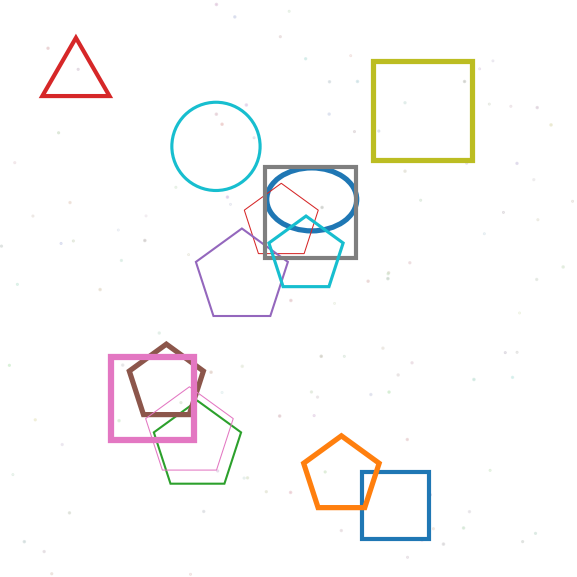[{"shape": "square", "thickness": 2, "radius": 0.29, "center": [0.685, 0.123]}, {"shape": "oval", "thickness": 2.5, "radius": 0.39, "center": [0.54, 0.654]}, {"shape": "pentagon", "thickness": 2.5, "radius": 0.34, "center": [0.591, 0.176]}, {"shape": "pentagon", "thickness": 1, "radius": 0.4, "center": [0.342, 0.226]}, {"shape": "pentagon", "thickness": 0.5, "radius": 0.34, "center": [0.487, 0.614]}, {"shape": "triangle", "thickness": 2, "radius": 0.34, "center": [0.131, 0.866]}, {"shape": "pentagon", "thickness": 1, "radius": 0.42, "center": [0.419, 0.52]}, {"shape": "pentagon", "thickness": 2.5, "radius": 0.34, "center": [0.288, 0.336]}, {"shape": "pentagon", "thickness": 0.5, "radius": 0.4, "center": [0.328, 0.25]}, {"shape": "square", "thickness": 3, "radius": 0.36, "center": [0.264, 0.309]}, {"shape": "square", "thickness": 2, "radius": 0.39, "center": [0.538, 0.631]}, {"shape": "square", "thickness": 2.5, "radius": 0.43, "center": [0.732, 0.808]}, {"shape": "pentagon", "thickness": 1.5, "radius": 0.34, "center": [0.53, 0.557]}, {"shape": "circle", "thickness": 1.5, "radius": 0.38, "center": [0.374, 0.746]}]